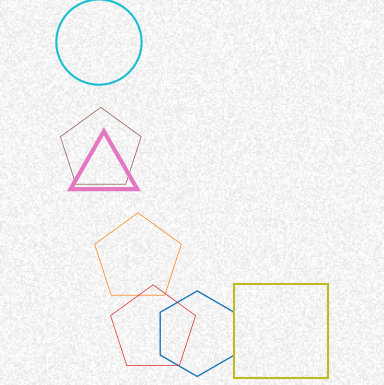[{"shape": "hexagon", "thickness": 1, "radius": 0.56, "center": [0.512, 0.133]}, {"shape": "pentagon", "thickness": 0.5, "radius": 0.59, "center": [0.358, 0.329]}, {"shape": "pentagon", "thickness": 0.5, "radius": 0.58, "center": [0.398, 0.144]}, {"shape": "pentagon", "thickness": 0.5, "radius": 0.55, "center": [0.262, 0.611]}, {"shape": "triangle", "thickness": 3, "radius": 0.5, "center": [0.27, 0.559]}, {"shape": "square", "thickness": 1.5, "radius": 0.61, "center": [0.73, 0.141]}, {"shape": "circle", "thickness": 1.5, "radius": 0.55, "center": [0.257, 0.891]}]